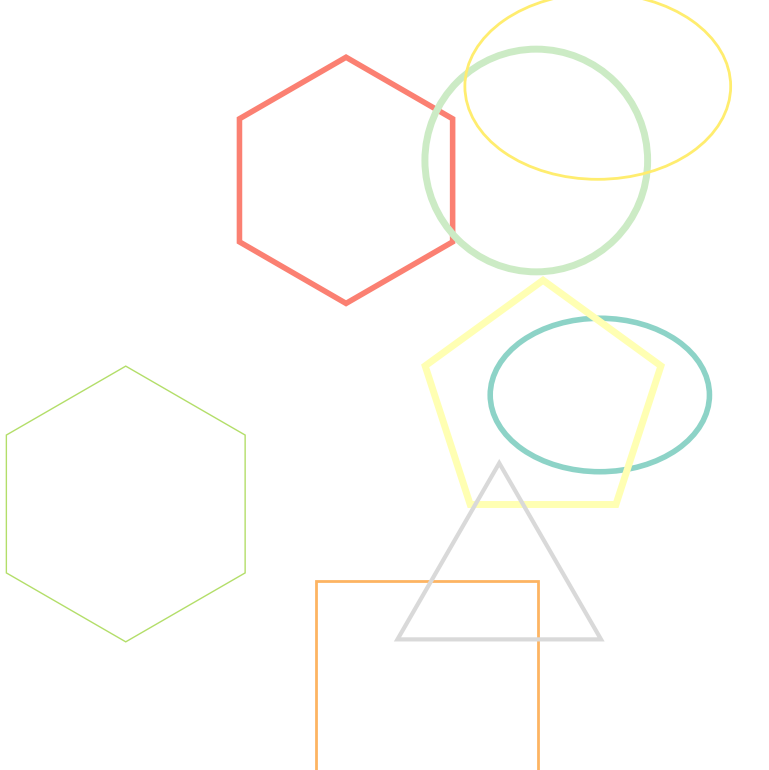[{"shape": "oval", "thickness": 2, "radius": 0.71, "center": [0.779, 0.487]}, {"shape": "pentagon", "thickness": 2.5, "radius": 0.8, "center": [0.705, 0.475]}, {"shape": "hexagon", "thickness": 2, "radius": 0.8, "center": [0.449, 0.766]}, {"shape": "square", "thickness": 1, "radius": 0.72, "center": [0.554, 0.102]}, {"shape": "hexagon", "thickness": 0.5, "radius": 0.9, "center": [0.163, 0.345]}, {"shape": "triangle", "thickness": 1.5, "radius": 0.76, "center": [0.648, 0.246]}, {"shape": "circle", "thickness": 2.5, "radius": 0.72, "center": [0.696, 0.792]}, {"shape": "oval", "thickness": 1, "radius": 0.86, "center": [0.776, 0.888]}]